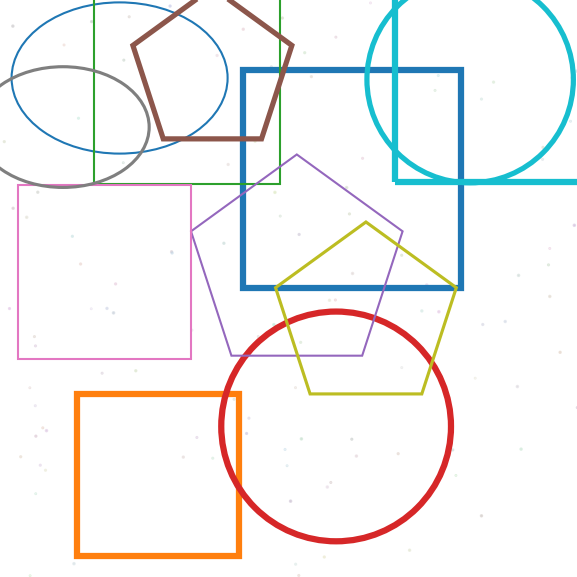[{"shape": "oval", "thickness": 1, "radius": 0.94, "center": [0.207, 0.864]}, {"shape": "square", "thickness": 3, "radius": 0.94, "center": [0.609, 0.69]}, {"shape": "square", "thickness": 3, "radius": 0.7, "center": [0.274, 0.176]}, {"shape": "square", "thickness": 1, "radius": 0.81, "center": [0.324, 0.842]}, {"shape": "circle", "thickness": 3, "radius": 0.99, "center": [0.582, 0.261]}, {"shape": "pentagon", "thickness": 1, "radius": 0.96, "center": [0.514, 0.539]}, {"shape": "pentagon", "thickness": 2.5, "radius": 0.72, "center": [0.368, 0.876]}, {"shape": "square", "thickness": 1, "radius": 0.75, "center": [0.181, 0.529]}, {"shape": "oval", "thickness": 1.5, "radius": 0.75, "center": [0.109, 0.779]}, {"shape": "pentagon", "thickness": 1.5, "radius": 0.82, "center": [0.634, 0.45]}, {"shape": "square", "thickness": 3, "radius": 0.8, "center": [0.844, 0.843]}, {"shape": "circle", "thickness": 2.5, "radius": 0.89, "center": [0.814, 0.861]}]